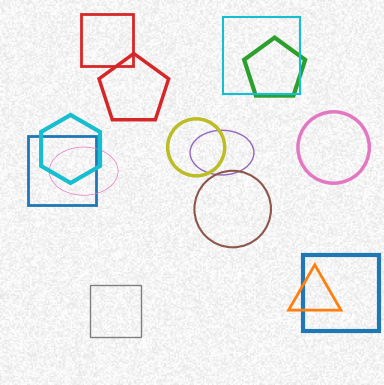[{"shape": "square", "thickness": 3, "radius": 0.49, "center": [0.885, 0.239]}, {"shape": "square", "thickness": 2, "radius": 0.45, "center": [0.161, 0.558]}, {"shape": "triangle", "thickness": 2, "radius": 0.39, "center": [0.818, 0.234]}, {"shape": "pentagon", "thickness": 3, "radius": 0.42, "center": [0.713, 0.819]}, {"shape": "pentagon", "thickness": 2.5, "radius": 0.48, "center": [0.348, 0.766]}, {"shape": "square", "thickness": 2, "radius": 0.34, "center": [0.278, 0.896]}, {"shape": "oval", "thickness": 1, "radius": 0.41, "center": [0.577, 0.604]}, {"shape": "circle", "thickness": 1.5, "radius": 0.5, "center": [0.604, 0.457]}, {"shape": "oval", "thickness": 0.5, "radius": 0.45, "center": [0.217, 0.555]}, {"shape": "circle", "thickness": 2.5, "radius": 0.46, "center": [0.867, 0.617]}, {"shape": "square", "thickness": 1, "radius": 0.34, "center": [0.3, 0.193]}, {"shape": "circle", "thickness": 2.5, "radius": 0.37, "center": [0.51, 0.617]}, {"shape": "square", "thickness": 1.5, "radius": 0.5, "center": [0.679, 0.857]}, {"shape": "hexagon", "thickness": 3, "radius": 0.44, "center": [0.183, 0.613]}]